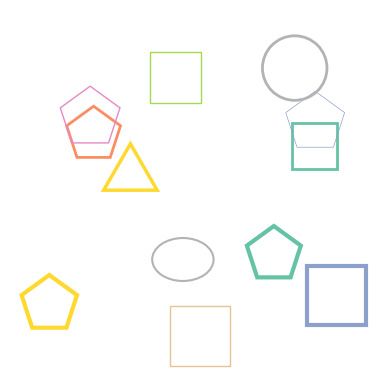[{"shape": "square", "thickness": 2, "radius": 0.29, "center": [0.817, 0.62]}, {"shape": "pentagon", "thickness": 3, "radius": 0.37, "center": [0.711, 0.339]}, {"shape": "pentagon", "thickness": 2, "radius": 0.37, "center": [0.243, 0.651]}, {"shape": "square", "thickness": 3, "radius": 0.38, "center": [0.874, 0.232]}, {"shape": "pentagon", "thickness": 0.5, "radius": 0.4, "center": [0.819, 0.683]}, {"shape": "pentagon", "thickness": 1, "radius": 0.41, "center": [0.234, 0.695]}, {"shape": "square", "thickness": 1, "radius": 0.33, "center": [0.456, 0.799]}, {"shape": "pentagon", "thickness": 3, "radius": 0.38, "center": [0.128, 0.21]}, {"shape": "triangle", "thickness": 2.5, "radius": 0.4, "center": [0.339, 0.546]}, {"shape": "square", "thickness": 1, "radius": 0.39, "center": [0.519, 0.127]}, {"shape": "circle", "thickness": 2, "radius": 0.42, "center": [0.766, 0.823]}, {"shape": "oval", "thickness": 1.5, "radius": 0.4, "center": [0.475, 0.326]}]